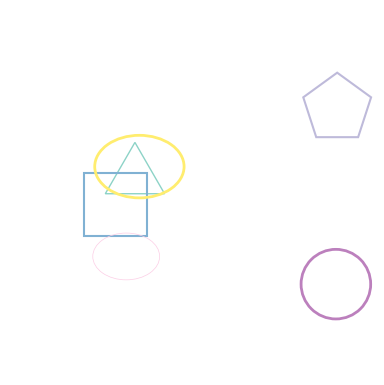[{"shape": "triangle", "thickness": 1, "radius": 0.44, "center": [0.35, 0.541]}, {"shape": "pentagon", "thickness": 1.5, "radius": 0.46, "center": [0.876, 0.719]}, {"shape": "square", "thickness": 1.5, "radius": 0.41, "center": [0.3, 0.469]}, {"shape": "oval", "thickness": 0.5, "radius": 0.43, "center": [0.328, 0.334]}, {"shape": "circle", "thickness": 2, "radius": 0.45, "center": [0.872, 0.262]}, {"shape": "oval", "thickness": 2, "radius": 0.58, "center": [0.362, 0.567]}]